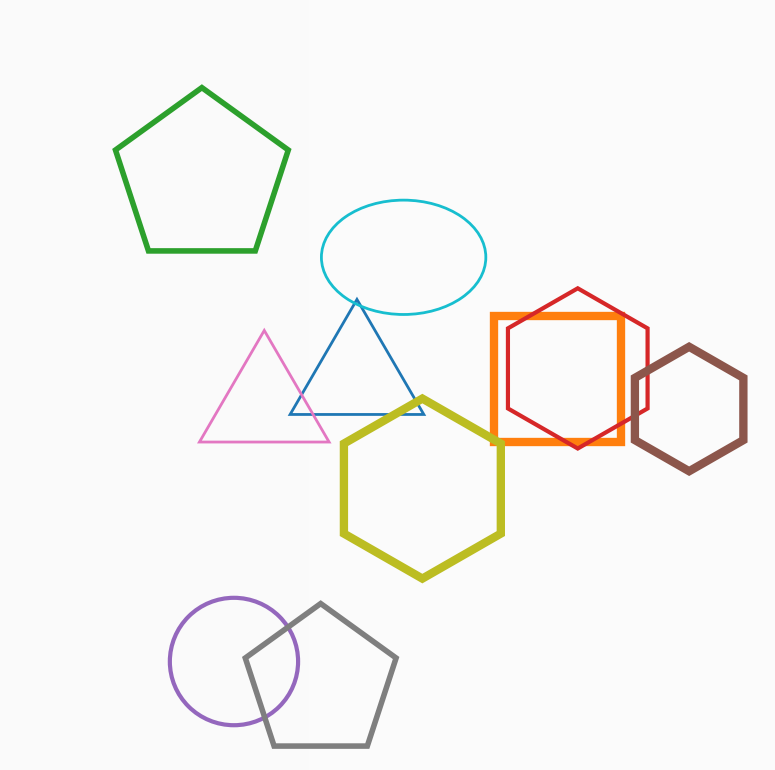[{"shape": "triangle", "thickness": 1, "radius": 0.5, "center": [0.461, 0.512]}, {"shape": "square", "thickness": 3, "radius": 0.41, "center": [0.72, 0.508]}, {"shape": "pentagon", "thickness": 2, "radius": 0.59, "center": [0.26, 0.769]}, {"shape": "hexagon", "thickness": 1.5, "radius": 0.52, "center": [0.745, 0.522]}, {"shape": "circle", "thickness": 1.5, "radius": 0.41, "center": [0.302, 0.141]}, {"shape": "hexagon", "thickness": 3, "radius": 0.4, "center": [0.889, 0.469]}, {"shape": "triangle", "thickness": 1, "radius": 0.48, "center": [0.341, 0.474]}, {"shape": "pentagon", "thickness": 2, "radius": 0.51, "center": [0.414, 0.114]}, {"shape": "hexagon", "thickness": 3, "radius": 0.58, "center": [0.545, 0.365]}, {"shape": "oval", "thickness": 1, "radius": 0.53, "center": [0.521, 0.666]}]